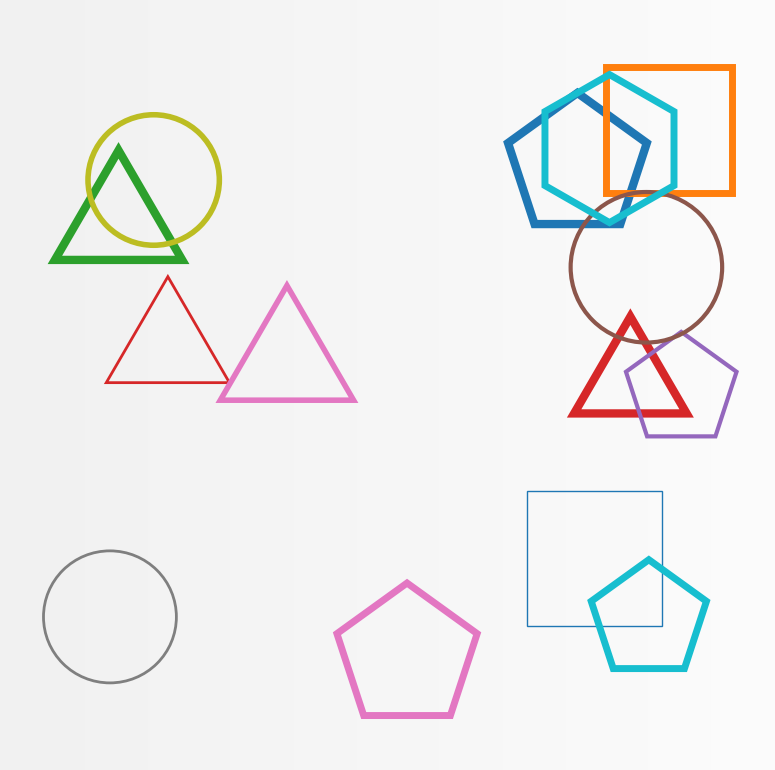[{"shape": "pentagon", "thickness": 3, "radius": 0.47, "center": [0.745, 0.785]}, {"shape": "square", "thickness": 0.5, "radius": 0.44, "center": [0.767, 0.274]}, {"shape": "square", "thickness": 2.5, "radius": 0.41, "center": [0.863, 0.831]}, {"shape": "triangle", "thickness": 3, "radius": 0.47, "center": [0.153, 0.71]}, {"shape": "triangle", "thickness": 3, "radius": 0.42, "center": [0.813, 0.505]}, {"shape": "triangle", "thickness": 1, "radius": 0.46, "center": [0.217, 0.549]}, {"shape": "pentagon", "thickness": 1.5, "radius": 0.38, "center": [0.879, 0.494]}, {"shape": "circle", "thickness": 1.5, "radius": 0.49, "center": [0.834, 0.653]}, {"shape": "triangle", "thickness": 2, "radius": 0.5, "center": [0.37, 0.53]}, {"shape": "pentagon", "thickness": 2.5, "radius": 0.48, "center": [0.525, 0.148]}, {"shape": "circle", "thickness": 1, "radius": 0.43, "center": [0.142, 0.199]}, {"shape": "circle", "thickness": 2, "radius": 0.42, "center": [0.198, 0.766]}, {"shape": "hexagon", "thickness": 2.5, "radius": 0.48, "center": [0.786, 0.807]}, {"shape": "pentagon", "thickness": 2.5, "radius": 0.39, "center": [0.837, 0.195]}]